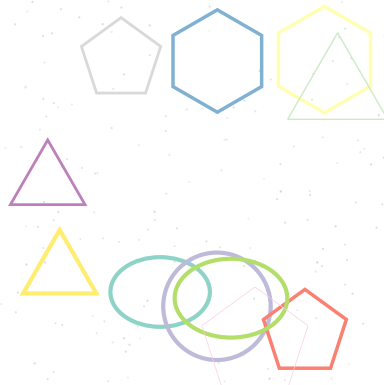[{"shape": "oval", "thickness": 3, "radius": 0.65, "center": [0.416, 0.242]}, {"shape": "hexagon", "thickness": 2.5, "radius": 0.69, "center": [0.843, 0.845]}, {"shape": "circle", "thickness": 3, "radius": 0.7, "center": [0.564, 0.204]}, {"shape": "pentagon", "thickness": 2.5, "radius": 0.57, "center": [0.792, 0.135]}, {"shape": "hexagon", "thickness": 2.5, "radius": 0.66, "center": [0.564, 0.842]}, {"shape": "oval", "thickness": 3, "radius": 0.73, "center": [0.6, 0.226]}, {"shape": "pentagon", "thickness": 0.5, "radius": 0.73, "center": [0.662, 0.109]}, {"shape": "pentagon", "thickness": 2, "radius": 0.54, "center": [0.314, 0.846]}, {"shape": "triangle", "thickness": 2, "radius": 0.56, "center": [0.124, 0.524]}, {"shape": "triangle", "thickness": 1, "radius": 0.75, "center": [0.877, 0.765]}, {"shape": "triangle", "thickness": 3, "radius": 0.55, "center": [0.155, 0.293]}]